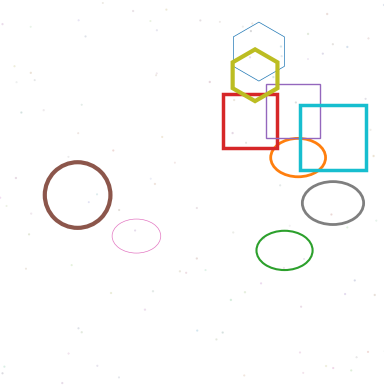[{"shape": "hexagon", "thickness": 0.5, "radius": 0.38, "center": [0.672, 0.866]}, {"shape": "oval", "thickness": 2, "radius": 0.36, "center": [0.774, 0.591]}, {"shape": "oval", "thickness": 1.5, "radius": 0.36, "center": [0.739, 0.35]}, {"shape": "square", "thickness": 2.5, "radius": 0.35, "center": [0.65, 0.686]}, {"shape": "square", "thickness": 1, "radius": 0.35, "center": [0.761, 0.711]}, {"shape": "circle", "thickness": 3, "radius": 0.43, "center": [0.202, 0.493]}, {"shape": "oval", "thickness": 0.5, "radius": 0.32, "center": [0.354, 0.387]}, {"shape": "oval", "thickness": 2, "radius": 0.4, "center": [0.865, 0.473]}, {"shape": "hexagon", "thickness": 3, "radius": 0.34, "center": [0.662, 0.805]}, {"shape": "square", "thickness": 2.5, "radius": 0.43, "center": [0.864, 0.643]}]